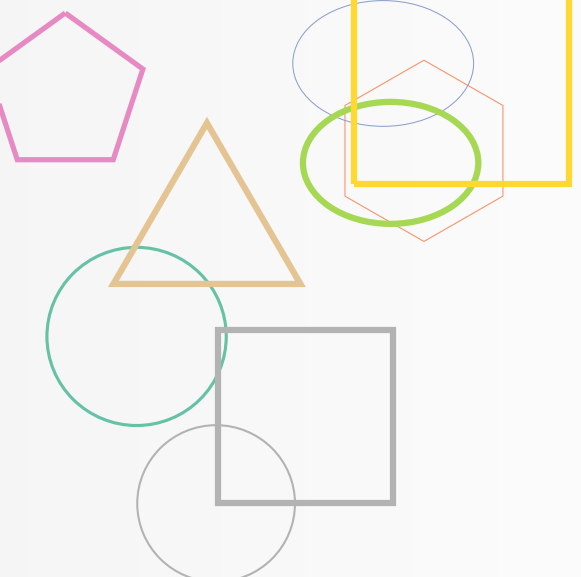[{"shape": "circle", "thickness": 1.5, "radius": 0.77, "center": [0.235, 0.417]}, {"shape": "hexagon", "thickness": 0.5, "radius": 0.78, "center": [0.729, 0.738]}, {"shape": "oval", "thickness": 0.5, "radius": 0.78, "center": [0.659, 0.889]}, {"shape": "pentagon", "thickness": 2.5, "radius": 0.7, "center": [0.112, 0.836]}, {"shape": "oval", "thickness": 3, "radius": 0.75, "center": [0.672, 0.717]}, {"shape": "square", "thickness": 3, "radius": 0.93, "center": [0.794, 0.866]}, {"shape": "triangle", "thickness": 3, "radius": 0.93, "center": [0.356, 0.6]}, {"shape": "circle", "thickness": 1, "radius": 0.68, "center": [0.372, 0.127]}, {"shape": "square", "thickness": 3, "radius": 0.75, "center": [0.525, 0.278]}]